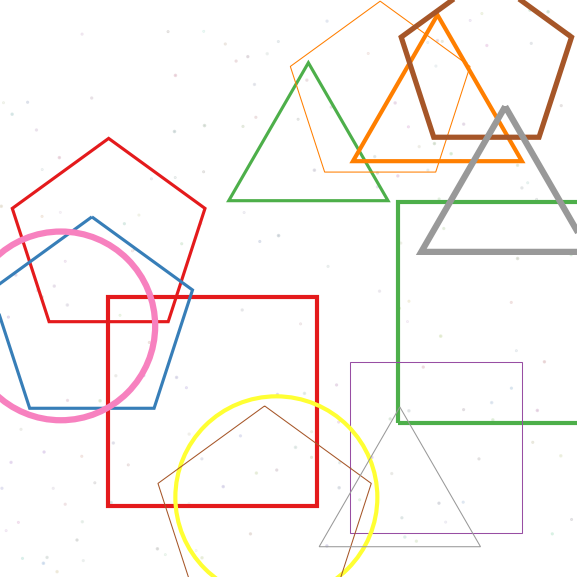[{"shape": "square", "thickness": 2, "radius": 0.9, "center": [0.368, 0.304]}, {"shape": "pentagon", "thickness": 1.5, "radius": 0.88, "center": [0.188, 0.584]}, {"shape": "pentagon", "thickness": 1.5, "radius": 0.92, "center": [0.159, 0.44]}, {"shape": "square", "thickness": 2, "radius": 0.96, "center": [0.88, 0.458]}, {"shape": "triangle", "thickness": 1.5, "radius": 0.8, "center": [0.534, 0.731]}, {"shape": "square", "thickness": 0.5, "radius": 0.74, "center": [0.755, 0.225]}, {"shape": "pentagon", "thickness": 0.5, "radius": 0.82, "center": [0.658, 0.834]}, {"shape": "triangle", "thickness": 2, "radius": 0.84, "center": [0.757, 0.804]}, {"shape": "circle", "thickness": 2, "radius": 0.87, "center": [0.479, 0.138]}, {"shape": "pentagon", "thickness": 0.5, "radius": 0.97, "center": [0.458, 0.102]}, {"shape": "pentagon", "thickness": 2.5, "radius": 0.78, "center": [0.842, 0.887]}, {"shape": "circle", "thickness": 3, "radius": 0.82, "center": [0.105, 0.435]}, {"shape": "triangle", "thickness": 3, "radius": 0.84, "center": [0.875, 0.647]}, {"shape": "triangle", "thickness": 0.5, "radius": 0.81, "center": [0.692, 0.133]}]